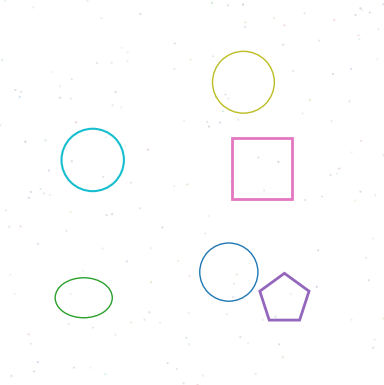[{"shape": "circle", "thickness": 1, "radius": 0.38, "center": [0.594, 0.293]}, {"shape": "oval", "thickness": 1, "radius": 0.37, "center": [0.217, 0.227]}, {"shape": "pentagon", "thickness": 2, "radius": 0.34, "center": [0.739, 0.223]}, {"shape": "square", "thickness": 2, "radius": 0.39, "center": [0.68, 0.562]}, {"shape": "circle", "thickness": 1, "radius": 0.4, "center": [0.632, 0.786]}, {"shape": "circle", "thickness": 1.5, "radius": 0.41, "center": [0.241, 0.585]}]